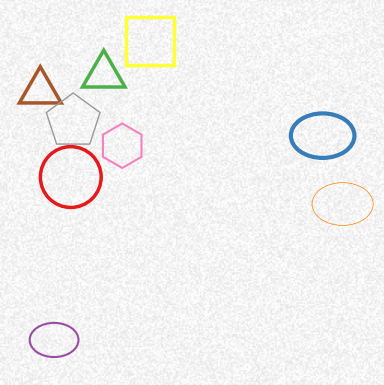[{"shape": "circle", "thickness": 2.5, "radius": 0.39, "center": [0.184, 0.54]}, {"shape": "oval", "thickness": 3, "radius": 0.41, "center": [0.838, 0.648]}, {"shape": "triangle", "thickness": 2.5, "radius": 0.32, "center": [0.269, 0.806]}, {"shape": "oval", "thickness": 1.5, "radius": 0.32, "center": [0.14, 0.117]}, {"shape": "oval", "thickness": 0.5, "radius": 0.4, "center": [0.89, 0.47]}, {"shape": "square", "thickness": 2.5, "radius": 0.31, "center": [0.39, 0.894]}, {"shape": "triangle", "thickness": 2.5, "radius": 0.31, "center": [0.105, 0.764]}, {"shape": "hexagon", "thickness": 1.5, "radius": 0.29, "center": [0.317, 0.621]}, {"shape": "pentagon", "thickness": 1, "radius": 0.37, "center": [0.19, 0.685]}]